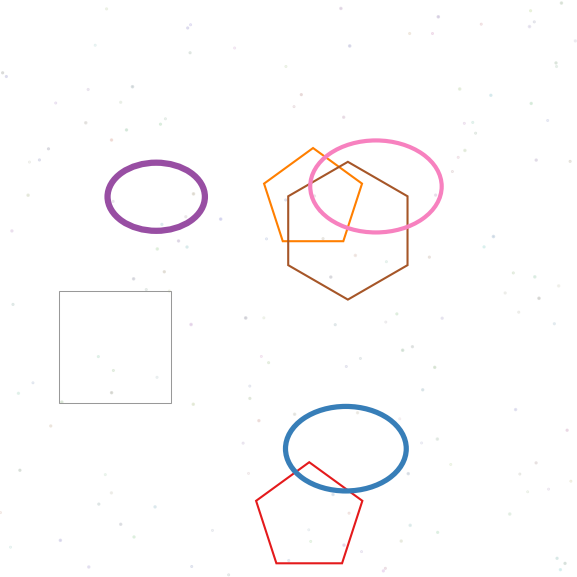[{"shape": "pentagon", "thickness": 1, "radius": 0.48, "center": [0.535, 0.102]}, {"shape": "oval", "thickness": 2.5, "radius": 0.52, "center": [0.599, 0.222]}, {"shape": "oval", "thickness": 3, "radius": 0.42, "center": [0.271, 0.658]}, {"shape": "pentagon", "thickness": 1, "radius": 0.45, "center": [0.542, 0.654]}, {"shape": "hexagon", "thickness": 1, "radius": 0.6, "center": [0.602, 0.6]}, {"shape": "oval", "thickness": 2, "radius": 0.57, "center": [0.651, 0.676]}, {"shape": "square", "thickness": 0.5, "radius": 0.48, "center": [0.199, 0.399]}]